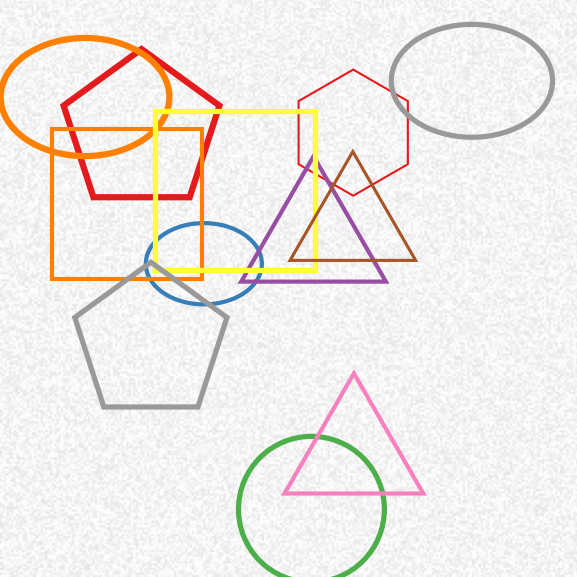[{"shape": "hexagon", "thickness": 1, "radius": 0.55, "center": [0.612, 0.769]}, {"shape": "pentagon", "thickness": 3, "radius": 0.71, "center": [0.245, 0.772]}, {"shape": "oval", "thickness": 2, "radius": 0.5, "center": [0.353, 0.542]}, {"shape": "circle", "thickness": 2.5, "radius": 0.63, "center": [0.539, 0.117]}, {"shape": "triangle", "thickness": 2, "radius": 0.72, "center": [0.543, 0.584]}, {"shape": "oval", "thickness": 3, "radius": 0.73, "center": [0.147, 0.831]}, {"shape": "square", "thickness": 2, "radius": 0.65, "center": [0.22, 0.646]}, {"shape": "square", "thickness": 2.5, "radius": 0.69, "center": [0.407, 0.67]}, {"shape": "triangle", "thickness": 1.5, "radius": 0.63, "center": [0.611, 0.611]}, {"shape": "triangle", "thickness": 2, "radius": 0.69, "center": [0.613, 0.214]}, {"shape": "oval", "thickness": 2.5, "radius": 0.7, "center": [0.817, 0.859]}, {"shape": "pentagon", "thickness": 2.5, "radius": 0.69, "center": [0.261, 0.407]}]